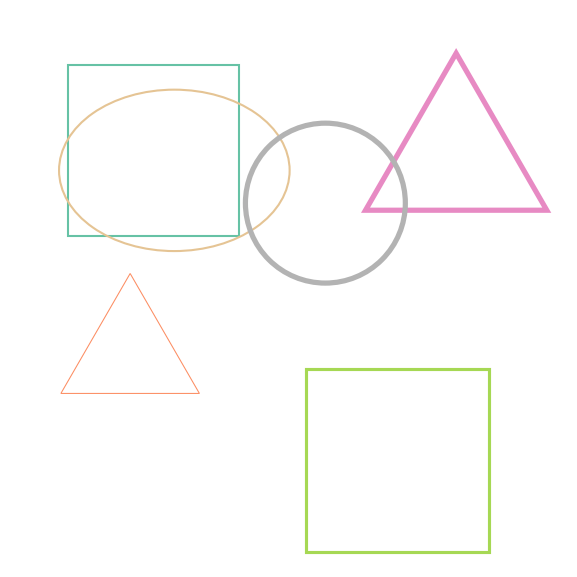[{"shape": "square", "thickness": 1, "radius": 0.74, "center": [0.266, 0.738]}, {"shape": "triangle", "thickness": 0.5, "radius": 0.69, "center": [0.225, 0.387]}, {"shape": "triangle", "thickness": 2.5, "radius": 0.91, "center": [0.79, 0.726]}, {"shape": "square", "thickness": 1.5, "radius": 0.79, "center": [0.688, 0.202]}, {"shape": "oval", "thickness": 1, "radius": 1.0, "center": [0.302, 0.704]}, {"shape": "circle", "thickness": 2.5, "radius": 0.69, "center": [0.563, 0.647]}]